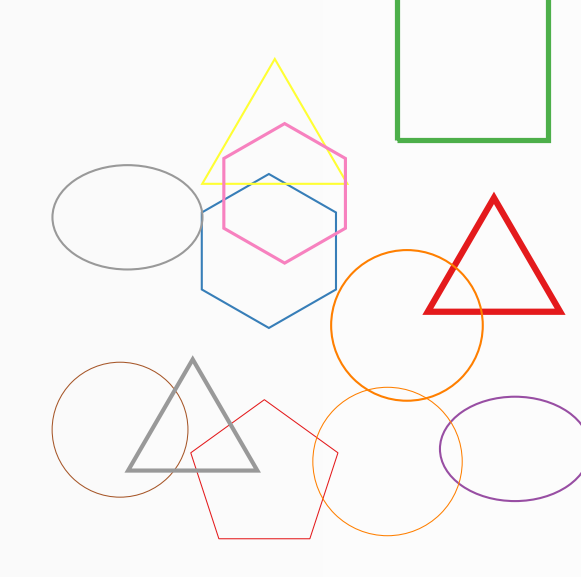[{"shape": "pentagon", "thickness": 0.5, "radius": 0.67, "center": [0.455, 0.174]}, {"shape": "triangle", "thickness": 3, "radius": 0.66, "center": [0.85, 0.525]}, {"shape": "hexagon", "thickness": 1, "radius": 0.67, "center": [0.463, 0.565]}, {"shape": "square", "thickness": 2.5, "radius": 0.65, "center": [0.813, 0.886]}, {"shape": "oval", "thickness": 1, "radius": 0.65, "center": [0.886, 0.222]}, {"shape": "circle", "thickness": 1, "radius": 0.65, "center": [0.7, 0.436]}, {"shape": "circle", "thickness": 0.5, "radius": 0.64, "center": [0.667, 0.2]}, {"shape": "triangle", "thickness": 1, "radius": 0.72, "center": [0.473, 0.753]}, {"shape": "circle", "thickness": 0.5, "radius": 0.58, "center": [0.207, 0.255]}, {"shape": "hexagon", "thickness": 1.5, "radius": 0.6, "center": [0.49, 0.664]}, {"shape": "oval", "thickness": 1, "radius": 0.65, "center": [0.219, 0.623]}, {"shape": "triangle", "thickness": 2, "radius": 0.64, "center": [0.332, 0.248]}]